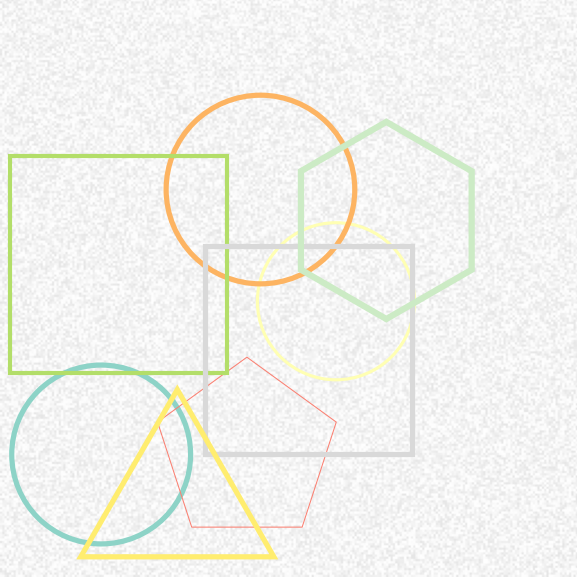[{"shape": "circle", "thickness": 2.5, "radius": 0.77, "center": [0.175, 0.212]}, {"shape": "circle", "thickness": 1.5, "radius": 0.68, "center": [0.582, 0.477]}, {"shape": "pentagon", "thickness": 0.5, "radius": 0.81, "center": [0.428, 0.218]}, {"shape": "circle", "thickness": 2.5, "radius": 0.82, "center": [0.451, 0.671]}, {"shape": "square", "thickness": 2, "radius": 0.94, "center": [0.205, 0.541]}, {"shape": "square", "thickness": 2.5, "radius": 0.9, "center": [0.534, 0.394]}, {"shape": "hexagon", "thickness": 3, "radius": 0.85, "center": [0.669, 0.617]}, {"shape": "triangle", "thickness": 2.5, "radius": 0.97, "center": [0.307, 0.131]}]